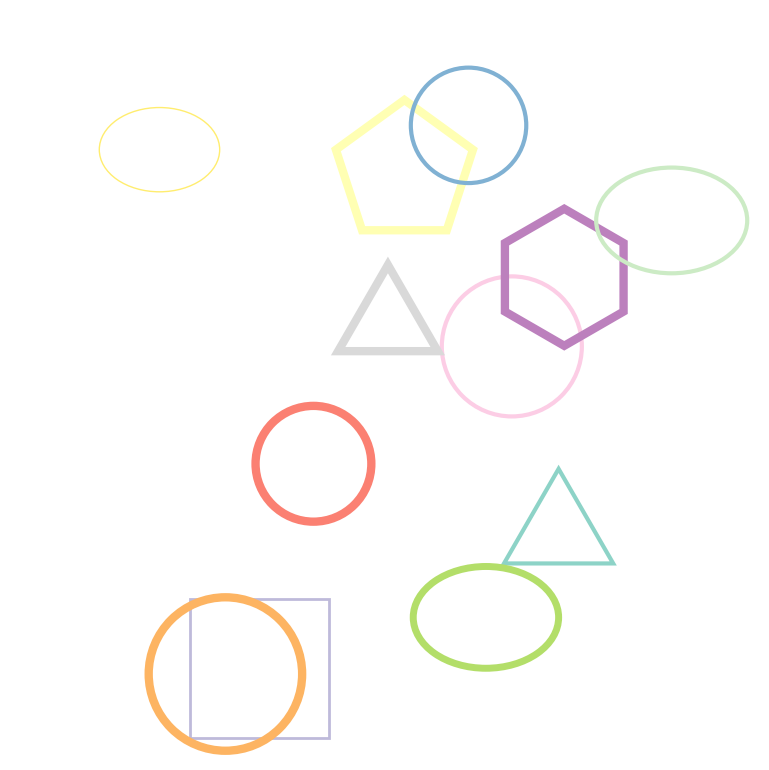[{"shape": "triangle", "thickness": 1.5, "radius": 0.41, "center": [0.725, 0.309]}, {"shape": "pentagon", "thickness": 3, "radius": 0.47, "center": [0.525, 0.777]}, {"shape": "square", "thickness": 1, "radius": 0.45, "center": [0.337, 0.132]}, {"shape": "circle", "thickness": 3, "radius": 0.38, "center": [0.407, 0.398]}, {"shape": "circle", "thickness": 1.5, "radius": 0.37, "center": [0.608, 0.837]}, {"shape": "circle", "thickness": 3, "radius": 0.5, "center": [0.293, 0.125]}, {"shape": "oval", "thickness": 2.5, "radius": 0.47, "center": [0.631, 0.198]}, {"shape": "circle", "thickness": 1.5, "radius": 0.45, "center": [0.665, 0.55]}, {"shape": "triangle", "thickness": 3, "radius": 0.37, "center": [0.504, 0.581]}, {"shape": "hexagon", "thickness": 3, "radius": 0.44, "center": [0.733, 0.64]}, {"shape": "oval", "thickness": 1.5, "radius": 0.49, "center": [0.872, 0.714]}, {"shape": "oval", "thickness": 0.5, "radius": 0.39, "center": [0.207, 0.806]}]